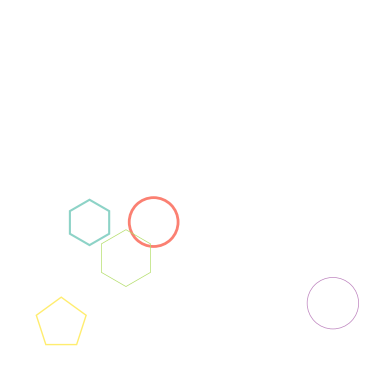[{"shape": "hexagon", "thickness": 1.5, "radius": 0.29, "center": [0.233, 0.422]}, {"shape": "circle", "thickness": 2, "radius": 0.32, "center": [0.399, 0.423]}, {"shape": "hexagon", "thickness": 0.5, "radius": 0.37, "center": [0.327, 0.33]}, {"shape": "circle", "thickness": 0.5, "radius": 0.33, "center": [0.865, 0.212]}, {"shape": "pentagon", "thickness": 1, "radius": 0.34, "center": [0.159, 0.16]}]